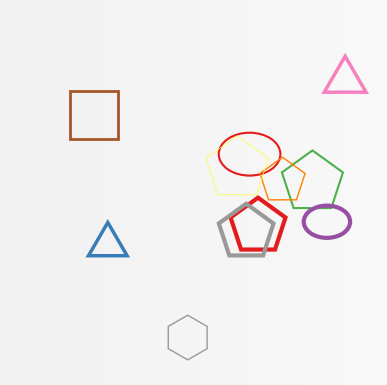[{"shape": "oval", "thickness": 1.5, "radius": 0.4, "center": [0.644, 0.6]}, {"shape": "pentagon", "thickness": 3, "radius": 0.37, "center": [0.666, 0.412]}, {"shape": "triangle", "thickness": 2.5, "radius": 0.29, "center": [0.278, 0.365]}, {"shape": "pentagon", "thickness": 1.5, "radius": 0.41, "center": [0.806, 0.527]}, {"shape": "oval", "thickness": 3, "radius": 0.3, "center": [0.844, 0.424]}, {"shape": "pentagon", "thickness": 1, "radius": 0.31, "center": [0.729, 0.53]}, {"shape": "pentagon", "thickness": 0.5, "radius": 0.42, "center": [0.612, 0.563]}, {"shape": "square", "thickness": 2, "radius": 0.31, "center": [0.242, 0.701]}, {"shape": "triangle", "thickness": 2.5, "radius": 0.31, "center": [0.891, 0.792]}, {"shape": "hexagon", "thickness": 1, "radius": 0.29, "center": [0.484, 0.123]}, {"shape": "pentagon", "thickness": 3, "radius": 0.37, "center": [0.635, 0.397]}]